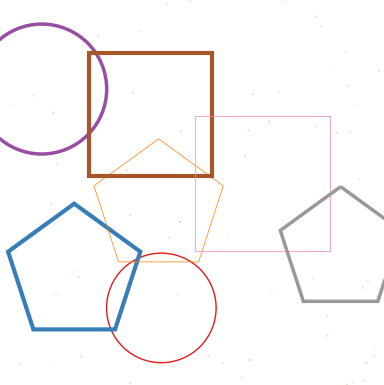[{"shape": "circle", "thickness": 1, "radius": 0.71, "center": [0.419, 0.2]}, {"shape": "pentagon", "thickness": 3, "radius": 0.9, "center": [0.193, 0.29]}, {"shape": "circle", "thickness": 2.5, "radius": 0.84, "center": [0.108, 0.769]}, {"shape": "pentagon", "thickness": 0.5, "radius": 0.88, "center": [0.412, 0.463]}, {"shape": "square", "thickness": 3, "radius": 0.8, "center": [0.391, 0.702]}, {"shape": "square", "thickness": 0.5, "radius": 0.88, "center": [0.681, 0.522]}, {"shape": "pentagon", "thickness": 2.5, "radius": 0.82, "center": [0.885, 0.351]}]